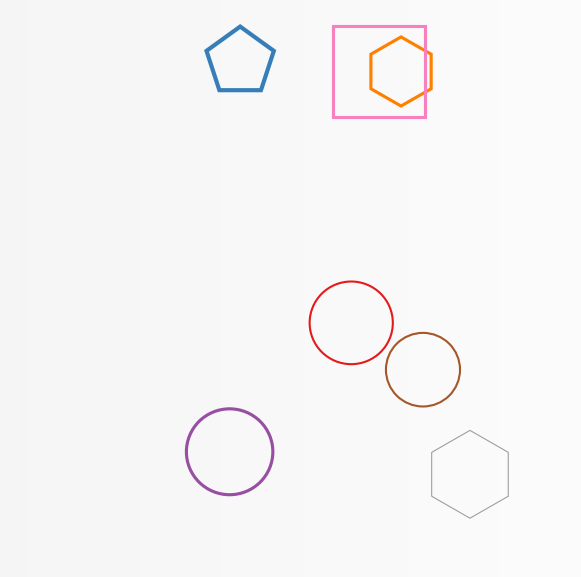[{"shape": "circle", "thickness": 1, "radius": 0.36, "center": [0.604, 0.44]}, {"shape": "pentagon", "thickness": 2, "radius": 0.3, "center": [0.413, 0.892]}, {"shape": "circle", "thickness": 1.5, "radius": 0.37, "center": [0.395, 0.217]}, {"shape": "hexagon", "thickness": 1.5, "radius": 0.3, "center": [0.69, 0.875]}, {"shape": "circle", "thickness": 1, "radius": 0.32, "center": [0.728, 0.359]}, {"shape": "square", "thickness": 1.5, "radius": 0.39, "center": [0.652, 0.875]}, {"shape": "hexagon", "thickness": 0.5, "radius": 0.38, "center": [0.809, 0.178]}]